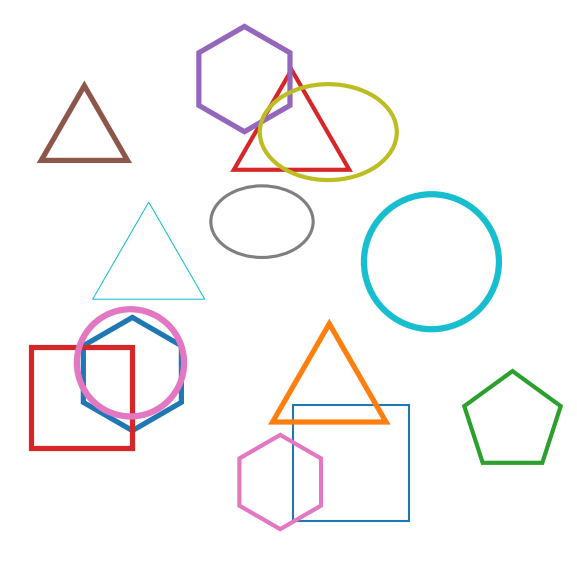[{"shape": "hexagon", "thickness": 2.5, "radius": 0.49, "center": [0.229, 0.351]}, {"shape": "square", "thickness": 1, "radius": 0.5, "center": [0.607, 0.197]}, {"shape": "triangle", "thickness": 2.5, "radius": 0.57, "center": [0.57, 0.325]}, {"shape": "pentagon", "thickness": 2, "radius": 0.44, "center": [0.887, 0.269]}, {"shape": "square", "thickness": 2.5, "radius": 0.44, "center": [0.141, 0.311]}, {"shape": "triangle", "thickness": 2, "radius": 0.58, "center": [0.505, 0.763]}, {"shape": "hexagon", "thickness": 2.5, "radius": 0.46, "center": [0.423, 0.862]}, {"shape": "triangle", "thickness": 2.5, "radius": 0.43, "center": [0.146, 0.764]}, {"shape": "hexagon", "thickness": 2, "radius": 0.41, "center": [0.485, 0.164]}, {"shape": "circle", "thickness": 3, "radius": 0.46, "center": [0.226, 0.371]}, {"shape": "oval", "thickness": 1.5, "radius": 0.44, "center": [0.454, 0.615]}, {"shape": "oval", "thickness": 2, "radius": 0.59, "center": [0.568, 0.77]}, {"shape": "circle", "thickness": 3, "radius": 0.58, "center": [0.747, 0.546]}, {"shape": "triangle", "thickness": 0.5, "radius": 0.56, "center": [0.258, 0.537]}]